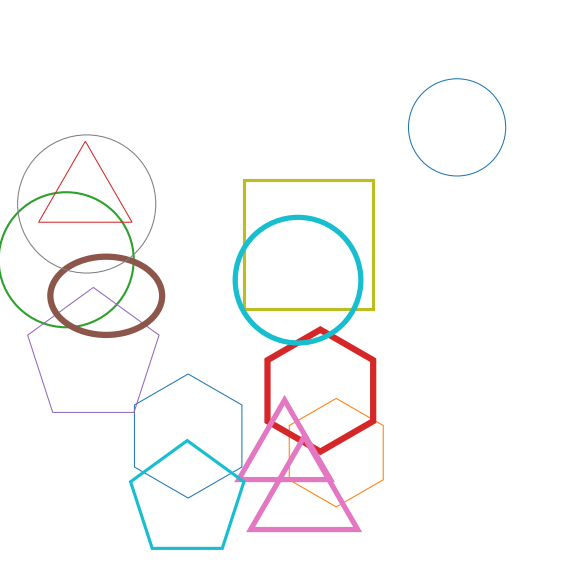[{"shape": "circle", "thickness": 0.5, "radius": 0.42, "center": [0.791, 0.779]}, {"shape": "hexagon", "thickness": 0.5, "radius": 0.54, "center": [0.326, 0.244]}, {"shape": "hexagon", "thickness": 0.5, "radius": 0.47, "center": [0.582, 0.215]}, {"shape": "circle", "thickness": 1, "radius": 0.58, "center": [0.115, 0.549]}, {"shape": "hexagon", "thickness": 3, "radius": 0.53, "center": [0.555, 0.323]}, {"shape": "triangle", "thickness": 0.5, "radius": 0.47, "center": [0.148, 0.661]}, {"shape": "pentagon", "thickness": 0.5, "radius": 0.6, "center": [0.162, 0.382]}, {"shape": "oval", "thickness": 3, "radius": 0.48, "center": [0.184, 0.487]}, {"shape": "triangle", "thickness": 2.5, "radius": 0.54, "center": [0.527, 0.136]}, {"shape": "triangle", "thickness": 2.5, "radius": 0.46, "center": [0.493, 0.215]}, {"shape": "circle", "thickness": 0.5, "radius": 0.6, "center": [0.15, 0.646]}, {"shape": "square", "thickness": 1.5, "radius": 0.56, "center": [0.534, 0.576]}, {"shape": "circle", "thickness": 2.5, "radius": 0.54, "center": [0.516, 0.514]}, {"shape": "pentagon", "thickness": 1.5, "radius": 0.52, "center": [0.324, 0.133]}]